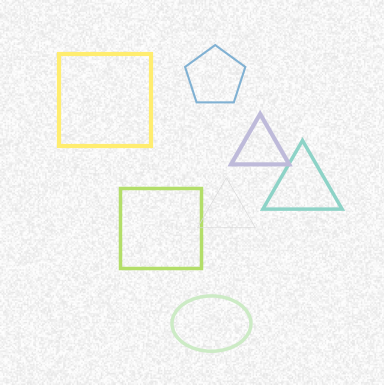[{"shape": "triangle", "thickness": 2.5, "radius": 0.59, "center": [0.786, 0.516]}, {"shape": "triangle", "thickness": 3, "radius": 0.44, "center": [0.676, 0.617]}, {"shape": "pentagon", "thickness": 1.5, "radius": 0.41, "center": [0.559, 0.801]}, {"shape": "square", "thickness": 2.5, "radius": 0.52, "center": [0.417, 0.408]}, {"shape": "triangle", "thickness": 0.5, "radius": 0.43, "center": [0.588, 0.452]}, {"shape": "oval", "thickness": 2.5, "radius": 0.51, "center": [0.549, 0.16]}, {"shape": "square", "thickness": 3, "radius": 0.6, "center": [0.272, 0.739]}]